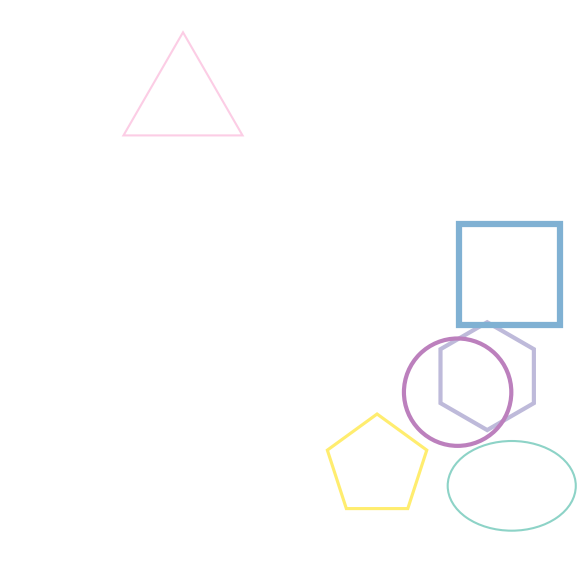[{"shape": "oval", "thickness": 1, "radius": 0.55, "center": [0.886, 0.158]}, {"shape": "hexagon", "thickness": 2, "radius": 0.47, "center": [0.844, 0.348]}, {"shape": "square", "thickness": 3, "radius": 0.44, "center": [0.882, 0.523]}, {"shape": "triangle", "thickness": 1, "radius": 0.6, "center": [0.317, 0.824]}, {"shape": "circle", "thickness": 2, "radius": 0.46, "center": [0.792, 0.32]}, {"shape": "pentagon", "thickness": 1.5, "radius": 0.45, "center": [0.653, 0.192]}]